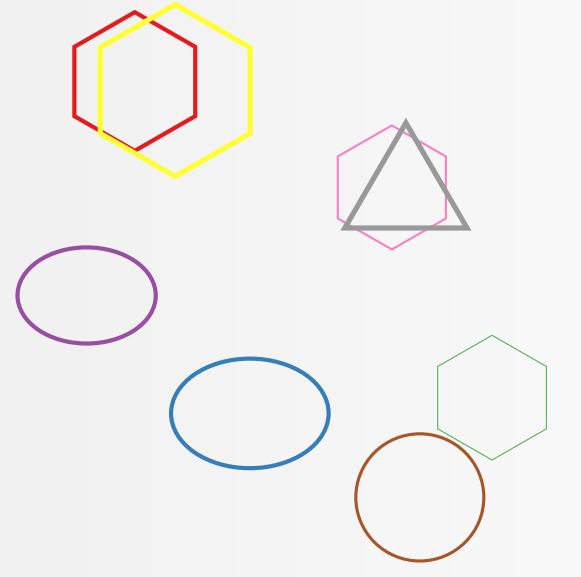[{"shape": "hexagon", "thickness": 2, "radius": 0.6, "center": [0.232, 0.858]}, {"shape": "oval", "thickness": 2, "radius": 0.68, "center": [0.43, 0.283]}, {"shape": "hexagon", "thickness": 0.5, "radius": 0.54, "center": [0.847, 0.311]}, {"shape": "oval", "thickness": 2, "radius": 0.59, "center": [0.149, 0.488]}, {"shape": "hexagon", "thickness": 2.5, "radius": 0.74, "center": [0.301, 0.843]}, {"shape": "circle", "thickness": 1.5, "radius": 0.55, "center": [0.722, 0.138]}, {"shape": "hexagon", "thickness": 1, "radius": 0.54, "center": [0.674, 0.675]}, {"shape": "triangle", "thickness": 2.5, "radius": 0.61, "center": [0.698, 0.665]}]